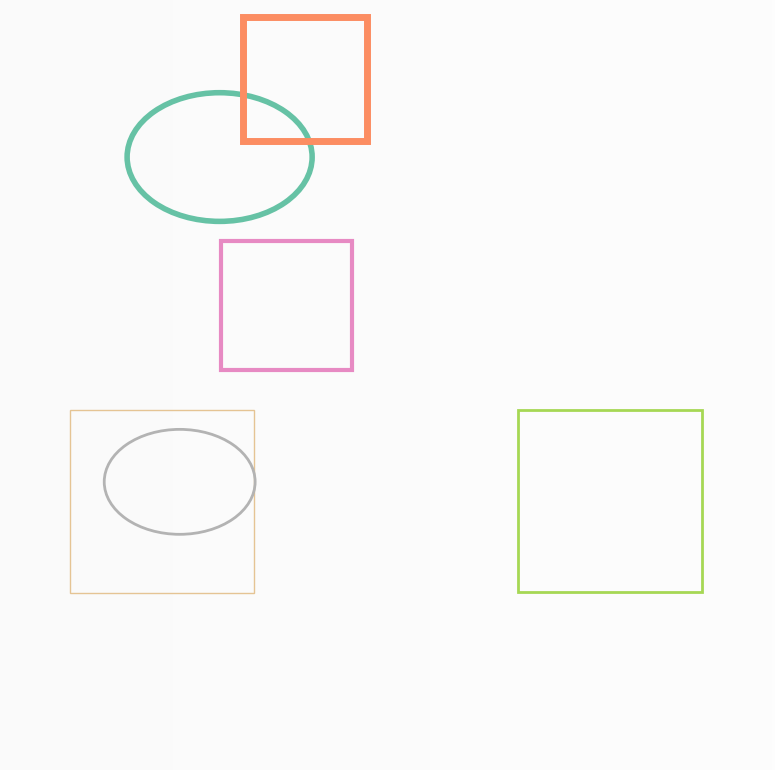[{"shape": "oval", "thickness": 2, "radius": 0.6, "center": [0.283, 0.796]}, {"shape": "square", "thickness": 2.5, "radius": 0.4, "center": [0.394, 0.897]}, {"shape": "square", "thickness": 1.5, "radius": 0.42, "center": [0.37, 0.603]}, {"shape": "square", "thickness": 1, "radius": 0.59, "center": [0.787, 0.349]}, {"shape": "square", "thickness": 0.5, "radius": 0.59, "center": [0.209, 0.349]}, {"shape": "oval", "thickness": 1, "radius": 0.49, "center": [0.232, 0.374]}]